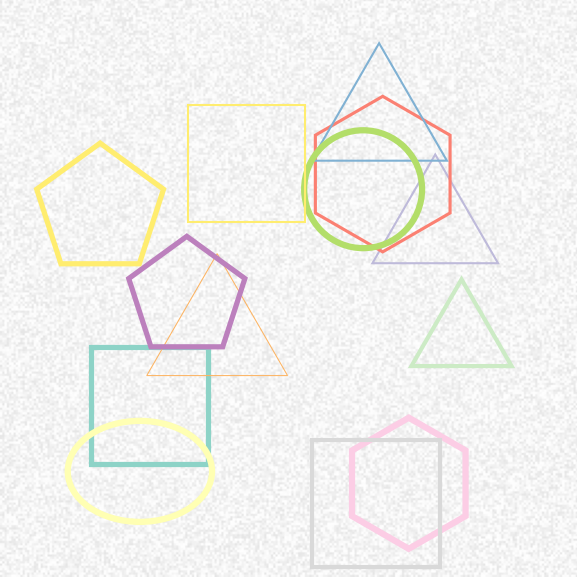[{"shape": "square", "thickness": 2.5, "radius": 0.51, "center": [0.259, 0.297]}, {"shape": "oval", "thickness": 3, "radius": 0.62, "center": [0.242, 0.183]}, {"shape": "triangle", "thickness": 1, "radius": 0.63, "center": [0.754, 0.606]}, {"shape": "hexagon", "thickness": 1.5, "radius": 0.67, "center": [0.663, 0.698]}, {"shape": "triangle", "thickness": 1, "radius": 0.68, "center": [0.656, 0.789]}, {"shape": "triangle", "thickness": 0.5, "radius": 0.7, "center": [0.376, 0.419]}, {"shape": "circle", "thickness": 3, "radius": 0.51, "center": [0.629, 0.672]}, {"shape": "hexagon", "thickness": 3, "radius": 0.57, "center": [0.708, 0.162]}, {"shape": "square", "thickness": 2, "radius": 0.55, "center": [0.651, 0.127]}, {"shape": "pentagon", "thickness": 2.5, "radius": 0.53, "center": [0.323, 0.484]}, {"shape": "triangle", "thickness": 2, "radius": 0.5, "center": [0.799, 0.415]}, {"shape": "pentagon", "thickness": 2.5, "radius": 0.58, "center": [0.173, 0.636]}, {"shape": "square", "thickness": 1, "radius": 0.51, "center": [0.427, 0.716]}]